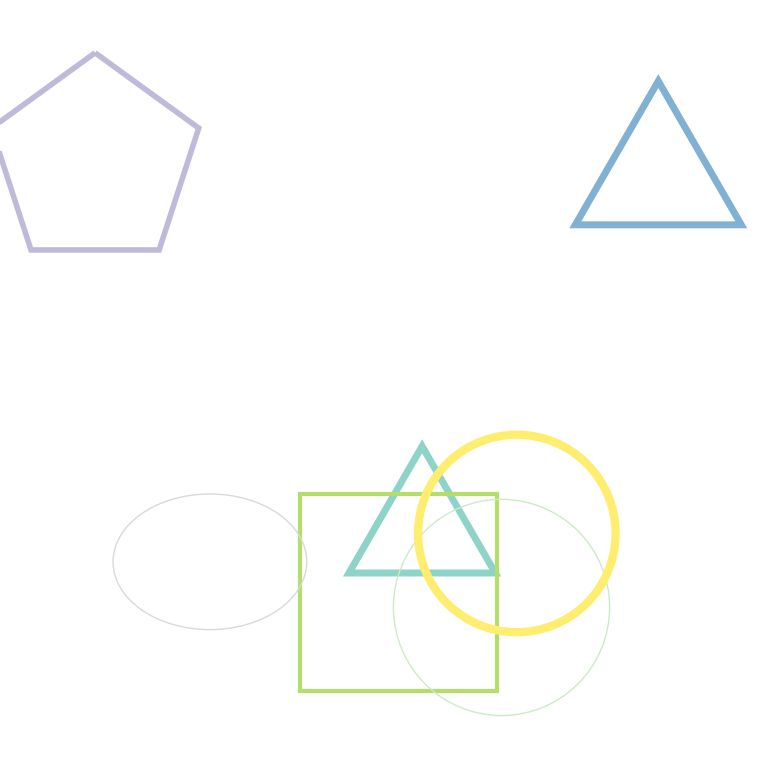[{"shape": "triangle", "thickness": 2.5, "radius": 0.55, "center": [0.548, 0.311]}, {"shape": "pentagon", "thickness": 2, "radius": 0.71, "center": [0.123, 0.79]}, {"shape": "triangle", "thickness": 2.5, "radius": 0.62, "center": [0.855, 0.77]}, {"shape": "square", "thickness": 1.5, "radius": 0.64, "center": [0.518, 0.23]}, {"shape": "oval", "thickness": 0.5, "radius": 0.63, "center": [0.273, 0.27]}, {"shape": "circle", "thickness": 0.5, "radius": 0.7, "center": [0.651, 0.211]}, {"shape": "circle", "thickness": 3, "radius": 0.64, "center": [0.671, 0.307]}]